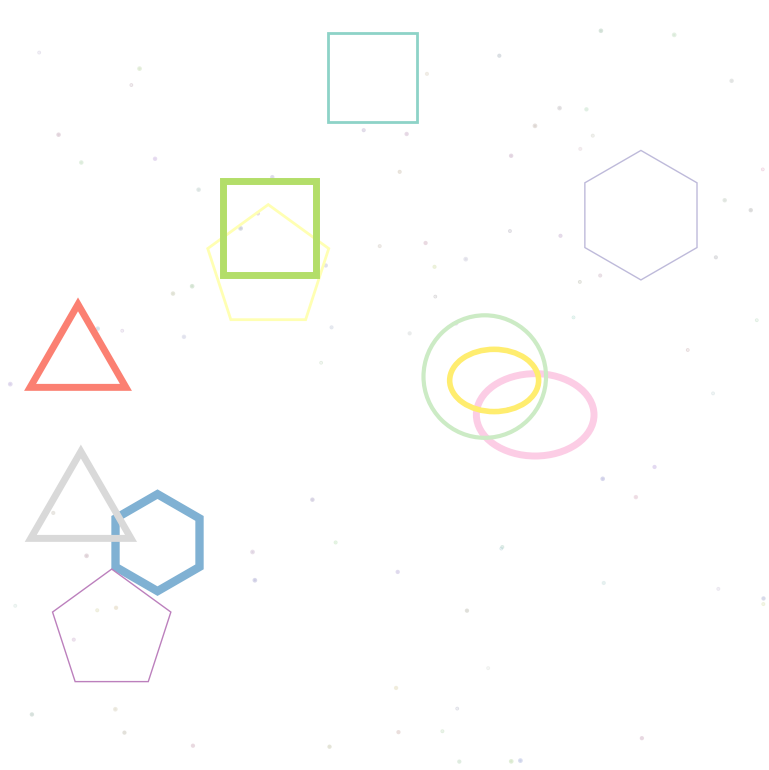[{"shape": "square", "thickness": 1, "radius": 0.29, "center": [0.484, 0.899]}, {"shape": "pentagon", "thickness": 1, "radius": 0.41, "center": [0.348, 0.652]}, {"shape": "hexagon", "thickness": 0.5, "radius": 0.42, "center": [0.832, 0.721]}, {"shape": "triangle", "thickness": 2.5, "radius": 0.36, "center": [0.101, 0.533]}, {"shape": "hexagon", "thickness": 3, "radius": 0.31, "center": [0.205, 0.295]}, {"shape": "square", "thickness": 2.5, "radius": 0.3, "center": [0.35, 0.704]}, {"shape": "oval", "thickness": 2.5, "radius": 0.38, "center": [0.695, 0.461]}, {"shape": "triangle", "thickness": 2.5, "radius": 0.38, "center": [0.105, 0.338]}, {"shape": "pentagon", "thickness": 0.5, "radius": 0.4, "center": [0.145, 0.18]}, {"shape": "circle", "thickness": 1.5, "radius": 0.4, "center": [0.63, 0.511]}, {"shape": "oval", "thickness": 2, "radius": 0.29, "center": [0.642, 0.506]}]